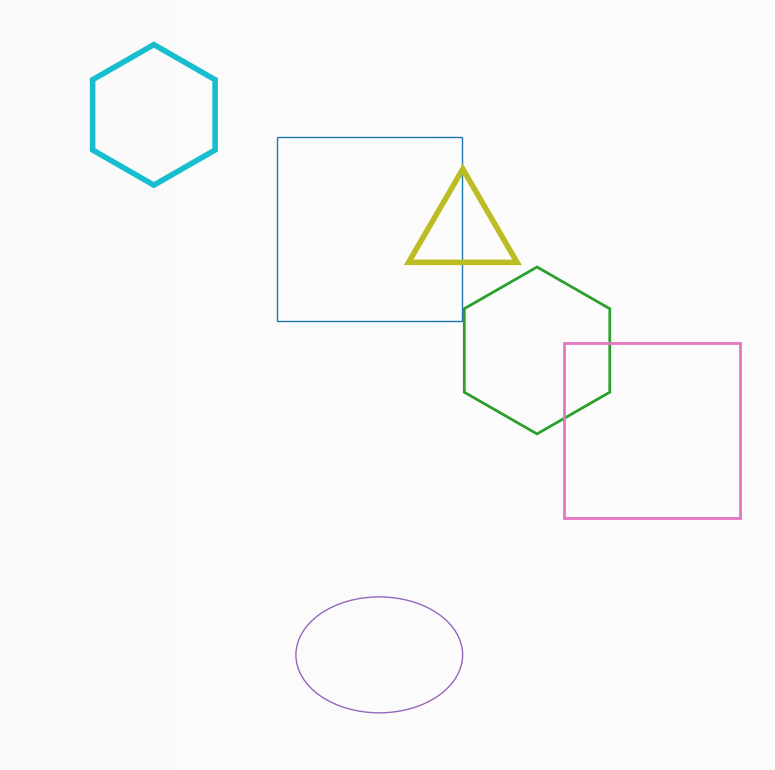[{"shape": "square", "thickness": 0.5, "radius": 0.6, "center": [0.477, 0.703]}, {"shape": "hexagon", "thickness": 1, "radius": 0.54, "center": [0.693, 0.545]}, {"shape": "oval", "thickness": 0.5, "radius": 0.54, "center": [0.489, 0.15]}, {"shape": "square", "thickness": 1, "radius": 0.57, "center": [0.842, 0.441]}, {"shape": "triangle", "thickness": 2, "radius": 0.4, "center": [0.597, 0.7]}, {"shape": "hexagon", "thickness": 2, "radius": 0.46, "center": [0.199, 0.851]}]